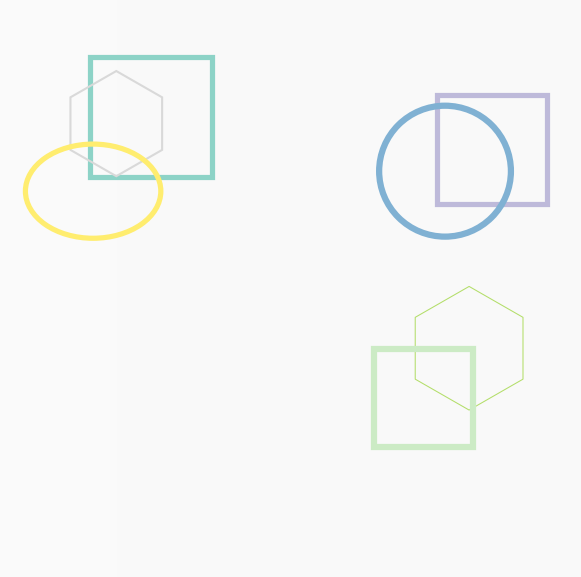[{"shape": "square", "thickness": 2.5, "radius": 0.52, "center": [0.26, 0.797]}, {"shape": "square", "thickness": 2.5, "radius": 0.47, "center": [0.846, 0.741]}, {"shape": "circle", "thickness": 3, "radius": 0.57, "center": [0.766, 0.703]}, {"shape": "hexagon", "thickness": 0.5, "radius": 0.54, "center": [0.807, 0.396]}, {"shape": "hexagon", "thickness": 1, "radius": 0.46, "center": [0.2, 0.785]}, {"shape": "square", "thickness": 3, "radius": 0.42, "center": [0.729, 0.31]}, {"shape": "oval", "thickness": 2.5, "radius": 0.58, "center": [0.16, 0.668]}]